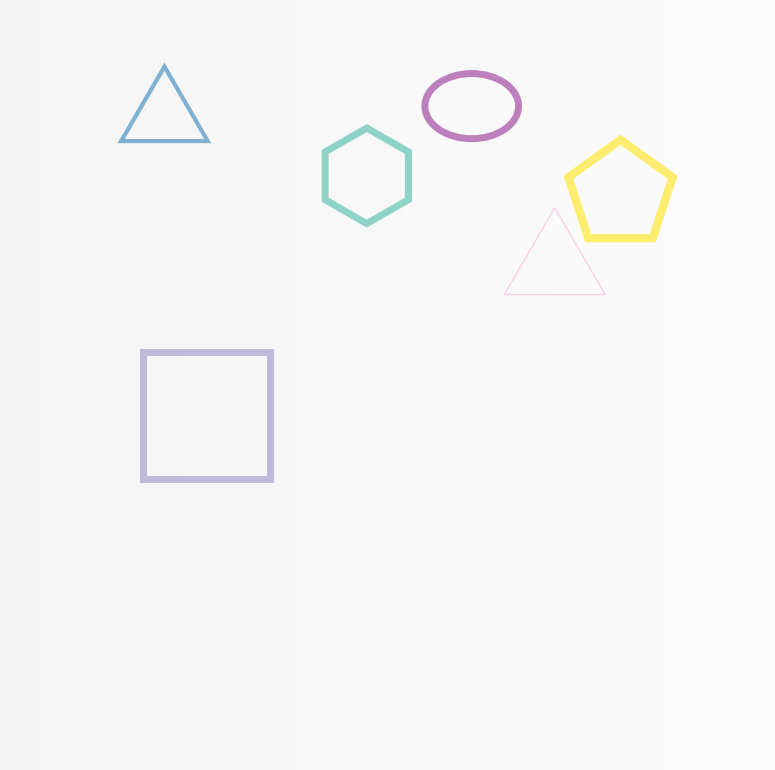[{"shape": "hexagon", "thickness": 2.5, "radius": 0.31, "center": [0.473, 0.772]}, {"shape": "square", "thickness": 2.5, "radius": 0.41, "center": [0.266, 0.461]}, {"shape": "triangle", "thickness": 1.5, "radius": 0.32, "center": [0.212, 0.849]}, {"shape": "triangle", "thickness": 0.5, "radius": 0.38, "center": [0.716, 0.655]}, {"shape": "oval", "thickness": 2.5, "radius": 0.3, "center": [0.609, 0.862]}, {"shape": "pentagon", "thickness": 3, "radius": 0.35, "center": [0.801, 0.748]}]